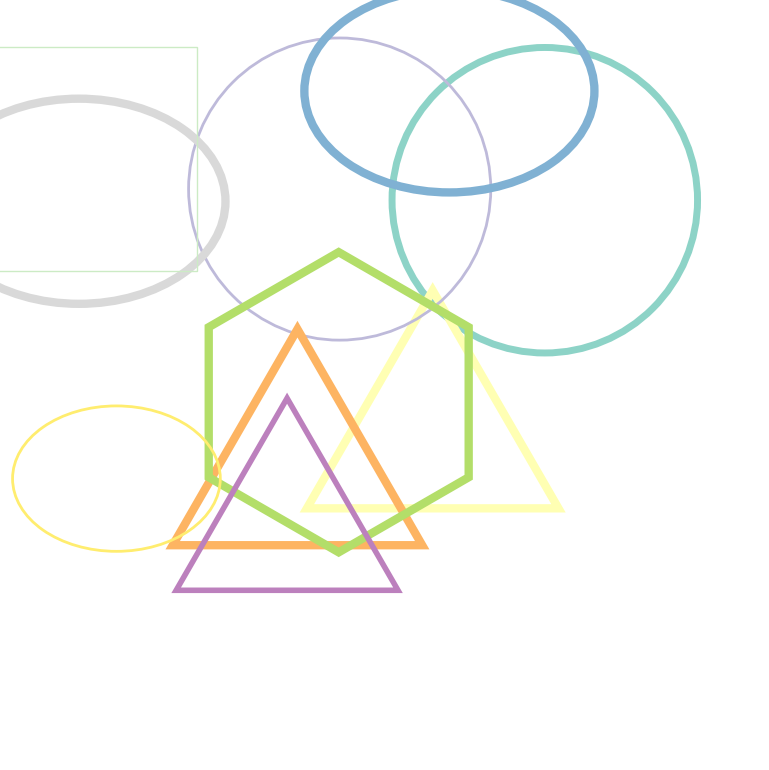[{"shape": "circle", "thickness": 2.5, "radius": 0.99, "center": [0.708, 0.74]}, {"shape": "triangle", "thickness": 3, "radius": 0.94, "center": [0.562, 0.434]}, {"shape": "circle", "thickness": 1, "radius": 0.98, "center": [0.441, 0.754]}, {"shape": "oval", "thickness": 3, "radius": 0.94, "center": [0.584, 0.882]}, {"shape": "triangle", "thickness": 3, "radius": 0.94, "center": [0.386, 0.385]}, {"shape": "hexagon", "thickness": 3, "radius": 0.97, "center": [0.44, 0.478]}, {"shape": "oval", "thickness": 3, "radius": 0.95, "center": [0.103, 0.739]}, {"shape": "triangle", "thickness": 2, "radius": 0.83, "center": [0.373, 0.317]}, {"shape": "square", "thickness": 0.5, "radius": 0.73, "center": [0.111, 0.794]}, {"shape": "oval", "thickness": 1, "radius": 0.67, "center": [0.151, 0.378]}]